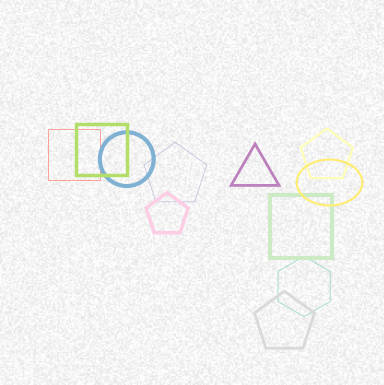[{"shape": "hexagon", "thickness": 0.5, "radius": 0.39, "center": [0.79, 0.256]}, {"shape": "pentagon", "thickness": 1.5, "radius": 0.36, "center": [0.849, 0.595]}, {"shape": "pentagon", "thickness": 0.5, "radius": 0.43, "center": [0.455, 0.545]}, {"shape": "square", "thickness": 0.5, "radius": 0.34, "center": [0.191, 0.599]}, {"shape": "circle", "thickness": 3, "radius": 0.35, "center": [0.329, 0.587]}, {"shape": "square", "thickness": 2.5, "radius": 0.33, "center": [0.264, 0.612]}, {"shape": "pentagon", "thickness": 2.5, "radius": 0.29, "center": [0.434, 0.442]}, {"shape": "pentagon", "thickness": 2, "radius": 0.41, "center": [0.739, 0.162]}, {"shape": "triangle", "thickness": 2, "radius": 0.36, "center": [0.662, 0.554]}, {"shape": "square", "thickness": 3, "radius": 0.41, "center": [0.781, 0.412]}, {"shape": "oval", "thickness": 1.5, "radius": 0.43, "center": [0.856, 0.526]}]